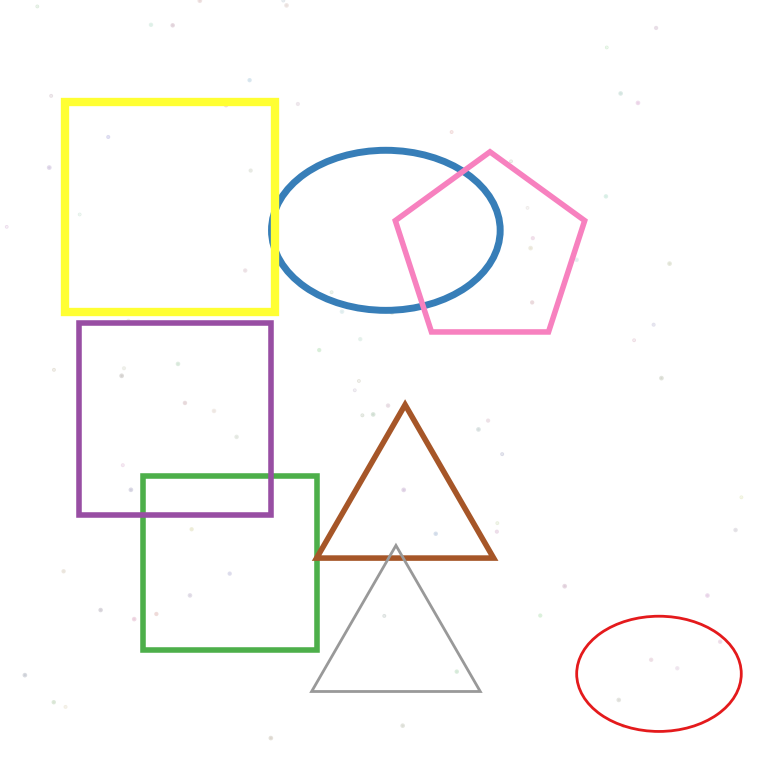[{"shape": "oval", "thickness": 1, "radius": 0.53, "center": [0.856, 0.125]}, {"shape": "oval", "thickness": 2.5, "radius": 0.74, "center": [0.501, 0.701]}, {"shape": "square", "thickness": 2, "radius": 0.56, "center": [0.299, 0.269]}, {"shape": "square", "thickness": 2, "radius": 0.63, "center": [0.227, 0.456]}, {"shape": "square", "thickness": 3, "radius": 0.68, "center": [0.22, 0.731]}, {"shape": "triangle", "thickness": 2, "radius": 0.66, "center": [0.526, 0.342]}, {"shape": "pentagon", "thickness": 2, "radius": 0.65, "center": [0.636, 0.673]}, {"shape": "triangle", "thickness": 1, "radius": 0.63, "center": [0.514, 0.165]}]